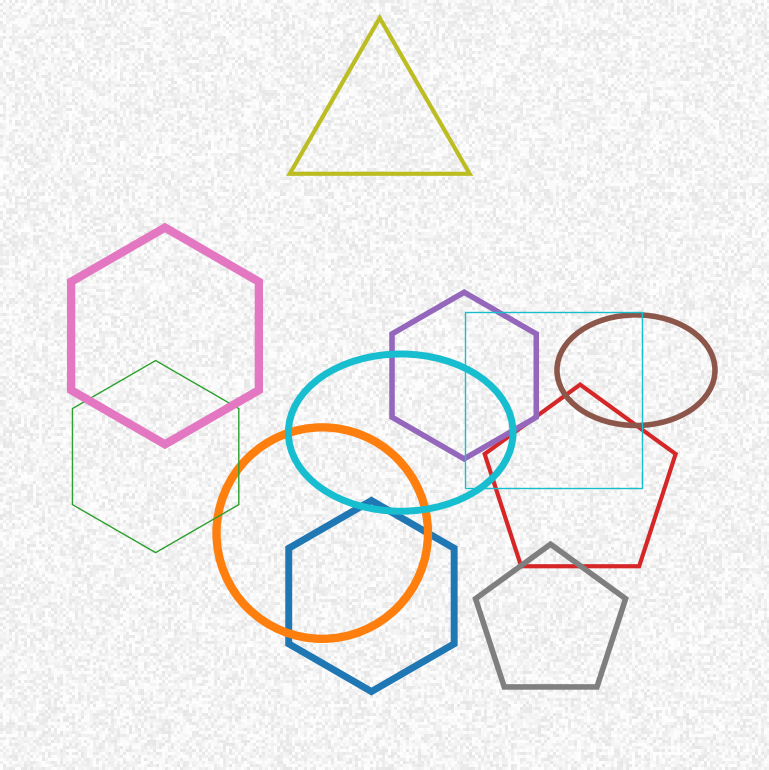[{"shape": "hexagon", "thickness": 2.5, "radius": 0.62, "center": [0.482, 0.226]}, {"shape": "circle", "thickness": 3, "radius": 0.69, "center": [0.419, 0.308]}, {"shape": "hexagon", "thickness": 0.5, "radius": 0.62, "center": [0.202, 0.407]}, {"shape": "pentagon", "thickness": 1.5, "radius": 0.65, "center": [0.753, 0.37]}, {"shape": "hexagon", "thickness": 2, "radius": 0.54, "center": [0.603, 0.512]}, {"shape": "oval", "thickness": 2, "radius": 0.51, "center": [0.826, 0.519]}, {"shape": "hexagon", "thickness": 3, "radius": 0.7, "center": [0.214, 0.564]}, {"shape": "pentagon", "thickness": 2, "radius": 0.51, "center": [0.715, 0.191]}, {"shape": "triangle", "thickness": 1.5, "radius": 0.67, "center": [0.493, 0.842]}, {"shape": "oval", "thickness": 2.5, "radius": 0.73, "center": [0.52, 0.438]}, {"shape": "square", "thickness": 0.5, "radius": 0.57, "center": [0.719, 0.48]}]